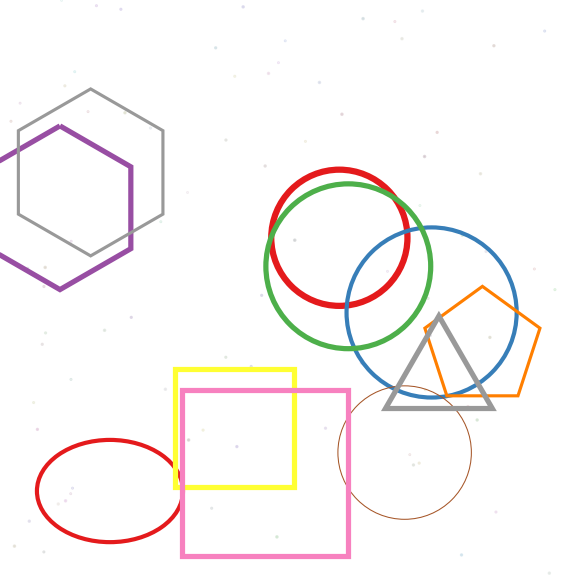[{"shape": "circle", "thickness": 3, "radius": 0.59, "center": [0.588, 0.587]}, {"shape": "oval", "thickness": 2, "radius": 0.63, "center": [0.19, 0.149]}, {"shape": "circle", "thickness": 2, "radius": 0.74, "center": [0.747, 0.458]}, {"shape": "circle", "thickness": 2.5, "radius": 0.71, "center": [0.603, 0.538]}, {"shape": "hexagon", "thickness": 2.5, "radius": 0.71, "center": [0.104, 0.639]}, {"shape": "pentagon", "thickness": 1.5, "radius": 0.52, "center": [0.835, 0.398]}, {"shape": "square", "thickness": 2.5, "radius": 0.51, "center": [0.406, 0.257]}, {"shape": "circle", "thickness": 0.5, "radius": 0.58, "center": [0.701, 0.215]}, {"shape": "square", "thickness": 2.5, "radius": 0.72, "center": [0.459, 0.18]}, {"shape": "triangle", "thickness": 2.5, "radius": 0.53, "center": [0.76, 0.345]}, {"shape": "hexagon", "thickness": 1.5, "radius": 0.72, "center": [0.157, 0.701]}]